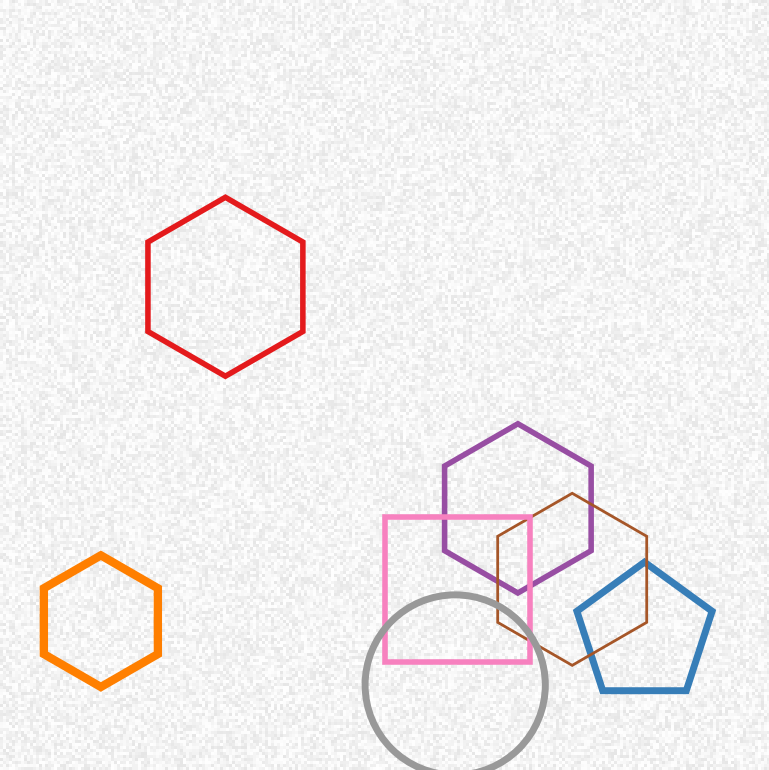[{"shape": "hexagon", "thickness": 2, "radius": 0.58, "center": [0.293, 0.628]}, {"shape": "pentagon", "thickness": 2.5, "radius": 0.46, "center": [0.837, 0.178]}, {"shape": "hexagon", "thickness": 2, "radius": 0.55, "center": [0.673, 0.34]}, {"shape": "hexagon", "thickness": 3, "radius": 0.43, "center": [0.131, 0.193]}, {"shape": "hexagon", "thickness": 1, "radius": 0.56, "center": [0.743, 0.248]}, {"shape": "square", "thickness": 2, "radius": 0.47, "center": [0.594, 0.235]}, {"shape": "circle", "thickness": 2.5, "radius": 0.59, "center": [0.591, 0.11]}]